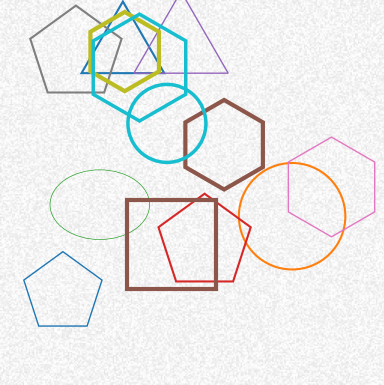[{"shape": "triangle", "thickness": 1.5, "radius": 0.62, "center": [0.319, 0.872]}, {"shape": "pentagon", "thickness": 1, "radius": 0.53, "center": [0.163, 0.239]}, {"shape": "circle", "thickness": 1.5, "radius": 0.69, "center": [0.759, 0.438]}, {"shape": "oval", "thickness": 0.5, "radius": 0.65, "center": [0.259, 0.468]}, {"shape": "pentagon", "thickness": 1.5, "radius": 0.63, "center": [0.531, 0.371]}, {"shape": "triangle", "thickness": 1, "radius": 0.71, "center": [0.47, 0.881]}, {"shape": "hexagon", "thickness": 3, "radius": 0.58, "center": [0.582, 0.624]}, {"shape": "square", "thickness": 3, "radius": 0.58, "center": [0.446, 0.364]}, {"shape": "hexagon", "thickness": 1, "radius": 0.65, "center": [0.861, 0.514]}, {"shape": "pentagon", "thickness": 1.5, "radius": 0.62, "center": [0.197, 0.861]}, {"shape": "hexagon", "thickness": 3, "radius": 0.51, "center": [0.324, 0.866]}, {"shape": "circle", "thickness": 2.5, "radius": 0.51, "center": [0.434, 0.679]}, {"shape": "hexagon", "thickness": 2.5, "radius": 0.69, "center": [0.362, 0.824]}]